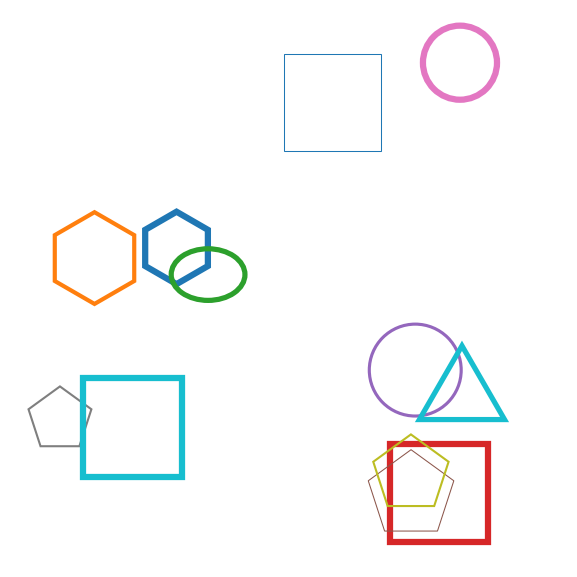[{"shape": "hexagon", "thickness": 3, "radius": 0.31, "center": [0.306, 0.57]}, {"shape": "square", "thickness": 0.5, "radius": 0.42, "center": [0.576, 0.821]}, {"shape": "hexagon", "thickness": 2, "radius": 0.4, "center": [0.164, 0.552]}, {"shape": "oval", "thickness": 2.5, "radius": 0.32, "center": [0.36, 0.524]}, {"shape": "square", "thickness": 3, "radius": 0.42, "center": [0.761, 0.145]}, {"shape": "circle", "thickness": 1.5, "radius": 0.4, "center": [0.719, 0.358]}, {"shape": "pentagon", "thickness": 0.5, "radius": 0.39, "center": [0.712, 0.143]}, {"shape": "circle", "thickness": 3, "radius": 0.32, "center": [0.797, 0.891]}, {"shape": "pentagon", "thickness": 1, "radius": 0.29, "center": [0.104, 0.273]}, {"shape": "pentagon", "thickness": 1, "radius": 0.34, "center": [0.712, 0.178]}, {"shape": "square", "thickness": 3, "radius": 0.43, "center": [0.229, 0.259]}, {"shape": "triangle", "thickness": 2.5, "radius": 0.43, "center": [0.8, 0.315]}]